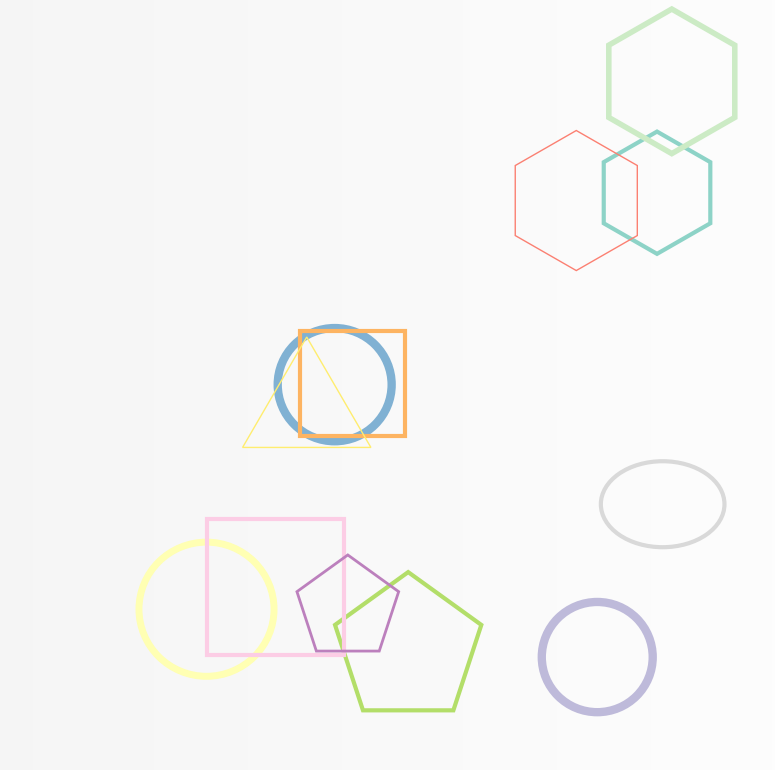[{"shape": "hexagon", "thickness": 1.5, "radius": 0.4, "center": [0.848, 0.75]}, {"shape": "circle", "thickness": 2.5, "radius": 0.44, "center": [0.266, 0.209]}, {"shape": "circle", "thickness": 3, "radius": 0.36, "center": [0.771, 0.147]}, {"shape": "hexagon", "thickness": 0.5, "radius": 0.45, "center": [0.744, 0.74]}, {"shape": "circle", "thickness": 3, "radius": 0.37, "center": [0.432, 0.5]}, {"shape": "square", "thickness": 1.5, "radius": 0.34, "center": [0.455, 0.502]}, {"shape": "pentagon", "thickness": 1.5, "radius": 0.5, "center": [0.527, 0.158]}, {"shape": "square", "thickness": 1.5, "radius": 0.44, "center": [0.356, 0.238]}, {"shape": "oval", "thickness": 1.5, "radius": 0.4, "center": [0.855, 0.345]}, {"shape": "pentagon", "thickness": 1, "radius": 0.35, "center": [0.449, 0.21]}, {"shape": "hexagon", "thickness": 2, "radius": 0.47, "center": [0.867, 0.894]}, {"shape": "triangle", "thickness": 0.5, "radius": 0.48, "center": [0.396, 0.467]}]